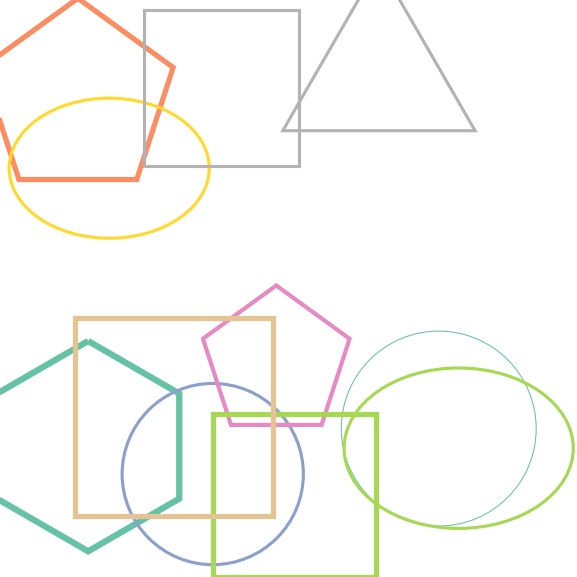[{"shape": "circle", "thickness": 0.5, "radius": 0.84, "center": [0.76, 0.257]}, {"shape": "hexagon", "thickness": 3, "radius": 0.91, "center": [0.153, 0.227]}, {"shape": "pentagon", "thickness": 2.5, "radius": 0.87, "center": [0.135, 0.829]}, {"shape": "circle", "thickness": 1.5, "radius": 0.78, "center": [0.368, 0.178]}, {"shape": "pentagon", "thickness": 2, "radius": 0.67, "center": [0.478, 0.371]}, {"shape": "oval", "thickness": 1.5, "radius": 0.99, "center": [0.794, 0.223]}, {"shape": "square", "thickness": 2.5, "radius": 0.71, "center": [0.51, 0.142]}, {"shape": "oval", "thickness": 1.5, "radius": 0.87, "center": [0.189, 0.708]}, {"shape": "square", "thickness": 2.5, "radius": 0.86, "center": [0.301, 0.277]}, {"shape": "triangle", "thickness": 1.5, "radius": 0.96, "center": [0.656, 0.869]}, {"shape": "square", "thickness": 1.5, "radius": 0.67, "center": [0.383, 0.847]}]